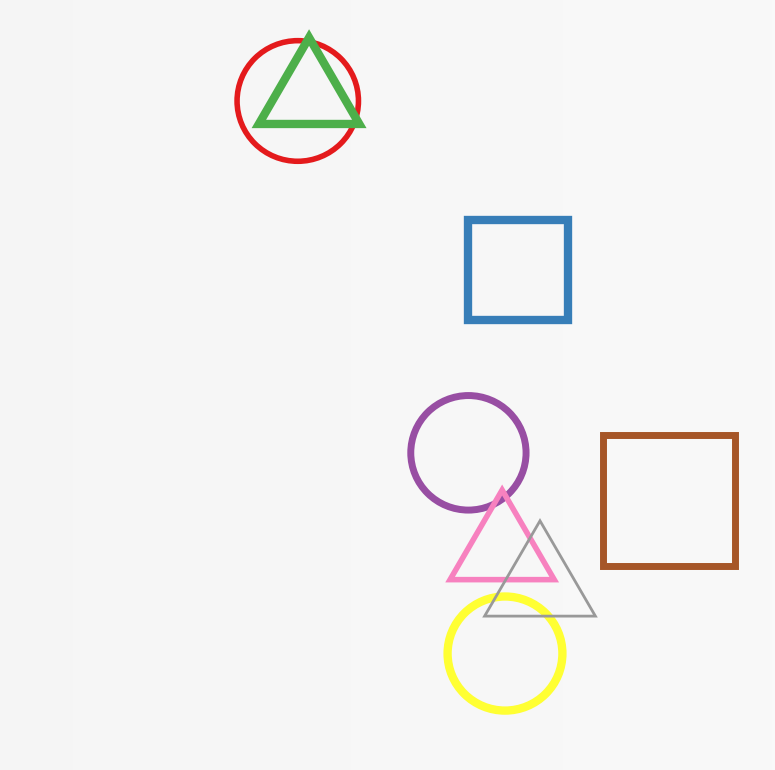[{"shape": "circle", "thickness": 2, "radius": 0.39, "center": [0.384, 0.869]}, {"shape": "square", "thickness": 3, "radius": 0.32, "center": [0.668, 0.649]}, {"shape": "triangle", "thickness": 3, "radius": 0.37, "center": [0.399, 0.876]}, {"shape": "circle", "thickness": 2.5, "radius": 0.37, "center": [0.604, 0.412]}, {"shape": "circle", "thickness": 3, "radius": 0.37, "center": [0.652, 0.151]}, {"shape": "square", "thickness": 2.5, "radius": 0.42, "center": [0.863, 0.35]}, {"shape": "triangle", "thickness": 2, "radius": 0.39, "center": [0.648, 0.286]}, {"shape": "triangle", "thickness": 1, "radius": 0.41, "center": [0.697, 0.241]}]